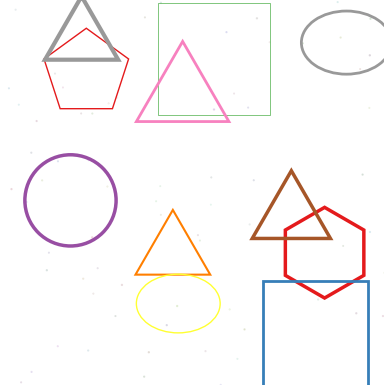[{"shape": "hexagon", "thickness": 2.5, "radius": 0.59, "center": [0.843, 0.344]}, {"shape": "pentagon", "thickness": 1, "radius": 0.58, "center": [0.224, 0.811]}, {"shape": "square", "thickness": 2, "radius": 0.68, "center": [0.819, 0.135]}, {"shape": "square", "thickness": 0.5, "radius": 0.73, "center": [0.556, 0.846]}, {"shape": "circle", "thickness": 2.5, "radius": 0.59, "center": [0.183, 0.48]}, {"shape": "triangle", "thickness": 1.5, "radius": 0.56, "center": [0.449, 0.343]}, {"shape": "oval", "thickness": 1, "radius": 0.54, "center": [0.463, 0.212]}, {"shape": "triangle", "thickness": 2.5, "radius": 0.59, "center": [0.757, 0.439]}, {"shape": "triangle", "thickness": 2, "radius": 0.69, "center": [0.474, 0.754]}, {"shape": "oval", "thickness": 2, "radius": 0.59, "center": [0.9, 0.889]}, {"shape": "triangle", "thickness": 3, "radius": 0.55, "center": [0.212, 0.9]}]